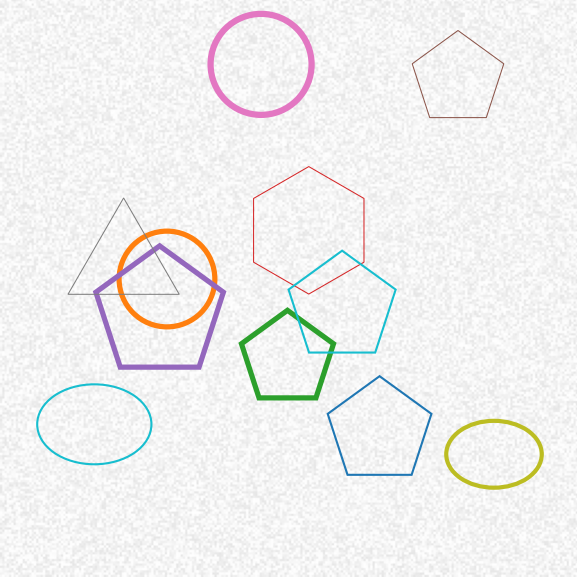[{"shape": "pentagon", "thickness": 1, "radius": 0.47, "center": [0.657, 0.253]}, {"shape": "circle", "thickness": 2.5, "radius": 0.41, "center": [0.289, 0.516]}, {"shape": "pentagon", "thickness": 2.5, "radius": 0.42, "center": [0.498, 0.378]}, {"shape": "hexagon", "thickness": 0.5, "radius": 0.55, "center": [0.535, 0.6]}, {"shape": "pentagon", "thickness": 2.5, "radius": 0.58, "center": [0.276, 0.457]}, {"shape": "pentagon", "thickness": 0.5, "radius": 0.42, "center": [0.793, 0.863]}, {"shape": "circle", "thickness": 3, "radius": 0.44, "center": [0.452, 0.888]}, {"shape": "triangle", "thickness": 0.5, "radius": 0.56, "center": [0.214, 0.545]}, {"shape": "oval", "thickness": 2, "radius": 0.41, "center": [0.855, 0.213]}, {"shape": "oval", "thickness": 1, "radius": 0.49, "center": [0.163, 0.264]}, {"shape": "pentagon", "thickness": 1, "radius": 0.49, "center": [0.592, 0.468]}]